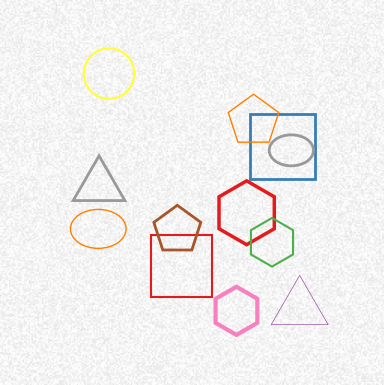[{"shape": "hexagon", "thickness": 2.5, "radius": 0.41, "center": [0.641, 0.447]}, {"shape": "square", "thickness": 1.5, "radius": 0.4, "center": [0.472, 0.309]}, {"shape": "square", "thickness": 2, "radius": 0.42, "center": [0.734, 0.62]}, {"shape": "hexagon", "thickness": 1.5, "radius": 0.32, "center": [0.706, 0.371]}, {"shape": "triangle", "thickness": 0.5, "radius": 0.43, "center": [0.778, 0.199]}, {"shape": "pentagon", "thickness": 1, "radius": 0.34, "center": [0.658, 0.686]}, {"shape": "oval", "thickness": 1, "radius": 0.36, "center": [0.255, 0.405]}, {"shape": "circle", "thickness": 1.5, "radius": 0.33, "center": [0.283, 0.809]}, {"shape": "pentagon", "thickness": 2, "radius": 0.32, "center": [0.461, 0.403]}, {"shape": "hexagon", "thickness": 3, "radius": 0.31, "center": [0.614, 0.193]}, {"shape": "triangle", "thickness": 2, "radius": 0.39, "center": [0.257, 0.518]}, {"shape": "oval", "thickness": 2, "radius": 0.29, "center": [0.757, 0.61]}]